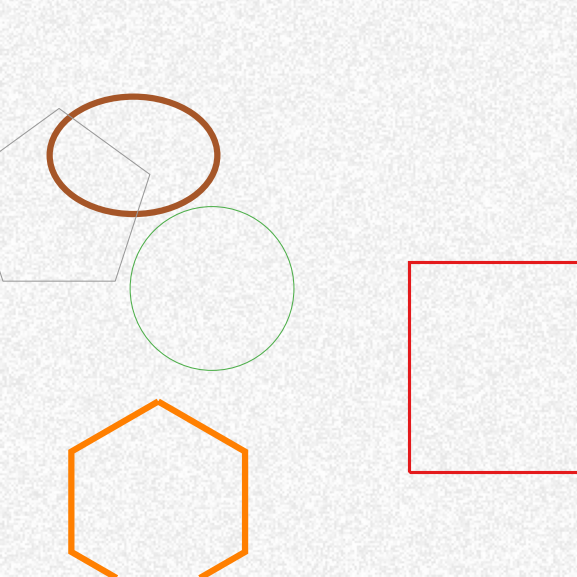[{"shape": "square", "thickness": 1.5, "radius": 0.91, "center": [0.89, 0.364]}, {"shape": "circle", "thickness": 0.5, "radius": 0.71, "center": [0.367, 0.5]}, {"shape": "hexagon", "thickness": 3, "radius": 0.87, "center": [0.274, 0.13]}, {"shape": "oval", "thickness": 3, "radius": 0.73, "center": [0.231, 0.73]}, {"shape": "pentagon", "thickness": 0.5, "radius": 0.83, "center": [0.102, 0.646]}]